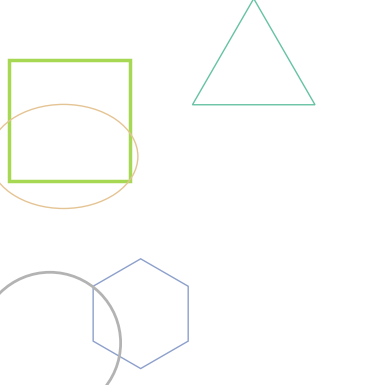[{"shape": "triangle", "thickness": 1, "radius": 0.92, "center": [0.659, 0.82]}, {"shape": "hexagon", "thickness": 1, "radius": 0.71, "center": [0.365, 0.185]}, {"shape": "square", "thickness": 2.5, "radius": 0.79, "center": [0.181, 0.688]}, {"shape": "oval", "thickness": 1, "radius": 0.97, "center": [0.165, 0.594]}, {"shape": "circle", "thickness": 2, "radius": 0.92, "center": [0.13, 0.109]}]